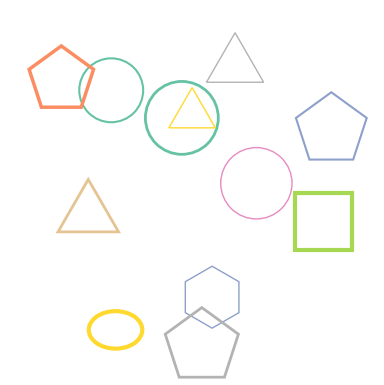[{"shape": "circle", "thickness": 1.5, "radius": 0.41, "center": [0.289, 0.766]}, {"shape": "circle", "thickness": 2, "radius": 0.47, "center": [0.472, 0.694]}, {"shape": "pentagon", "thickness": 2.5, "radius": 0.44, "center": [0.159, 0.793]}, {"shape": "pentagon", "thickness": 1.5, "radius": 0.48, "center": [0.861, 0.664]}, {"shape": "hexagon", "thickness": 1, "radius": 0.4, "center": [0.551, 0.228]}, {"shape": "circle", "thickness": 1, "radius": 0.46, "center": [0.666, 0.524]}, {"shape": "square", "thickness": 3, "radius": 0.37, "center": [0.84, 0.426]}, {"shape": "triangle", "thickness": 1, "radius": 0.35, "center": [0.499, 0.703]}, {"shape": "oval", "thickness": 3, "radius": 0.35, "center": [0.3, 0.143]}, {"shape": "triangle", "thickness": 2, "radius": 0.45, "center": [0.229, 0.443]}, {"shape": "pentagon", "thickness": 2, "radius": 0.5, "center": [0.524, 0.101]}, {"shape": "triangle", "thickness": 1, "radius": 0.43, "center": [0.611, 0.829]}]